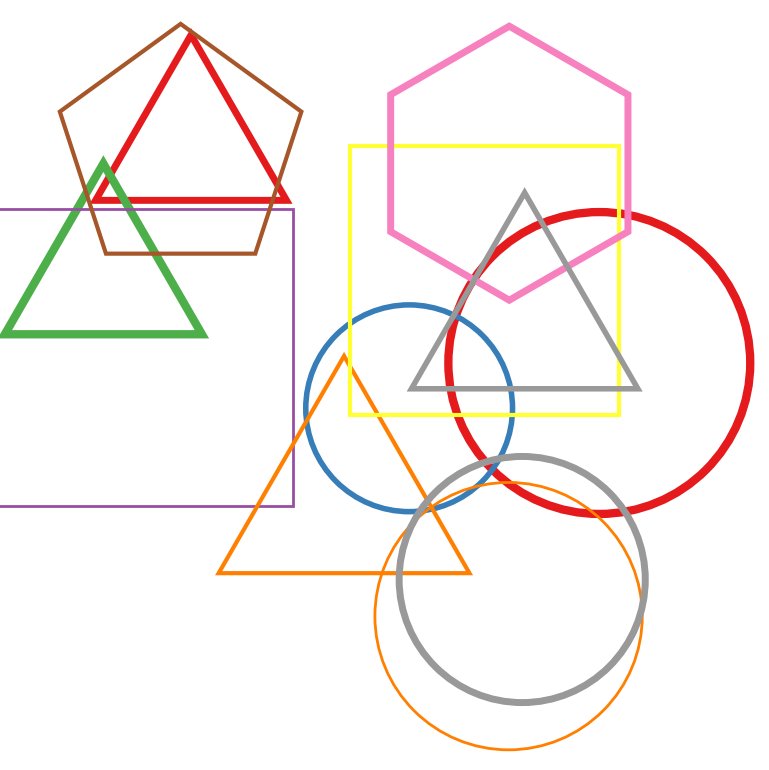[{"shape": "circle", "thickness": 3, "radius": 0.98, "center": [0.778, 0.529]}, {"shape": "triangle", "thickness": 2.5, "radius": 0.72, "center": [0.248, 0.811]}, {"shape": "circle", "thickness": 2, "radius": 0.67, "center": [0.531, 0.47]}, {"shape": "triangle", "thickness": 3, "radius": 0.74, "center": [0.134, 0.64]}, {"shape": "square", "thickness": 1, "radius": 0.97, "center": [0.188, 0.536]}, {"shape": "circle", "thickness": 1, "radius": 0.87, "center": [0.66, 0.2]}, {"shape": "triangle", "thickness": 1.5, "radius": 0.94, "center": [0.447, 0.35]}, {"shape": "square", "thickness": 1.5, "radius": 0.87, "center": [0.629, 0.636]}, {"shape": "pentagon", "thickness": 1.5, "radius": 0.82, "center": [0.235, 0.804]}, {"shape": "hexagon", "thickness": 2.5, "radius": 0.89, "center": [0.661, 0.788]}, {"shape": "triangle", "thickness": 2, "radius": 0.85, "center": [0.681, 0.58]}, {"shape": "circle", "thickness": 2.5, "radius": 0.8, "center": [0.678, 0.247]}]